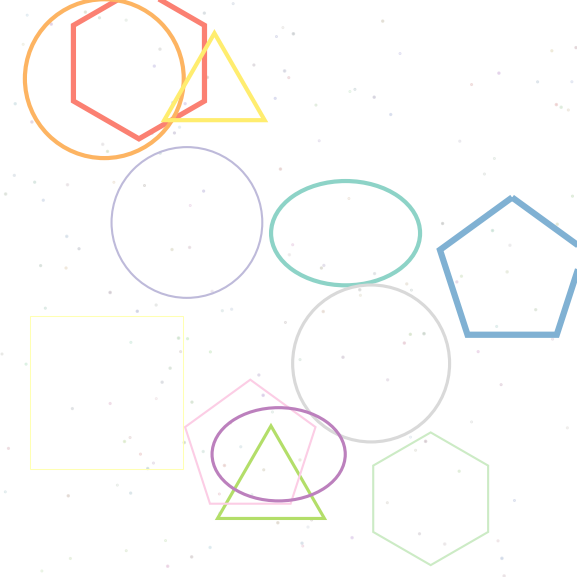[{"shape": "oval", "thickness": 2, "radius": 0.65, "center": [0.598, 0.595]}, {"shape": "square", "thickness": 0.5, "radius": 0.66, "center": [0.185, 0.32]}, {"shape": "circle", "thickness": 1, "radius": 0.65, "center": [0.324, 0.614]}, {"shape": "hexagon", "thickness": 2.5, "radius": 0.66, "center": [0.241, 0.89]}, {"shape": "pentagon", "thickness": 3, "radius": 0.66, "center": [0.887, 0.526]}, {"shape": "circle", "thickness": 2, "radius": 0.69, "center": [0.181, 0.863]}, {"shape": "triangle", "thickness": 1.5, "radius": 0.53, "center": [0.469, 0.155]}, {"shape": "pentagon", "thickness": 1, "radius": 0.59, "center": [0.433, 0.223]}, {"shape": "circle", "thickness": 1.5, "radius": 0.68, "center": [0.643, 0.37]}, {"shape": "oval", "thickness": 1.5, "radius": 0.58, "center": [0.483, 0.212]}, {"shape": "hexagon", "thickness": 1, "radius": 0.57, "center": [0.746, 0.135]}, {"shape": "triangle", "thickness": 2, "radius": 0.5, "center": [0.371, 0.841]}]